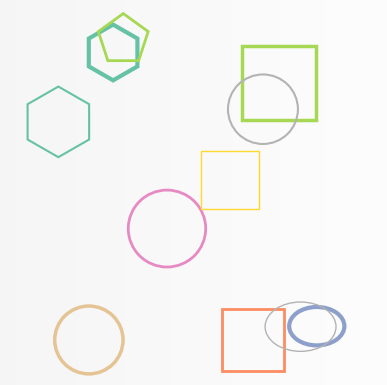[{"shape": "hexagon", "thickness": 3, "radius": 0.36, "center": [0.292, 0.864]}, {"shape": "hexagon", "thickness": 1.5, "radius": 0.46, "center": [0.151, 0.683]}, {"shape": "square", "thickness": 2, "radius": 0.4, "center": [0.652, 0.117]}, {"shape": "oval", "thickness": 3, "radius": 0.36, "center": [0.818, 0.153]}, {"shape": "circle", "thickness": 2, "radius": 0.5, "center": [0.431, 0.406]}, {"shape": "pentagon", "thickness": 2, "radius": 0.34, "center": [0.318, 0.897]}, {"shape": "square", "thickness": 2.5, "radius": 0.48, "center": [0.719, 0.785]}, {"shape": "square", "thickness": 1, "radius": 0.37, "center": [0.594, 0.533]}, {"shape": "circle", "thickness": 2.5, "radius": 0.44, "center": [0.229, 0.117]}, {"shape": "circle", "thickness": 1.5, "radius": 0.45, "center": [0.679, 0.716]}, {"shape": "oval", "thickness": 1, "radius": 0.46, "center": [0.776, 0.151]}]